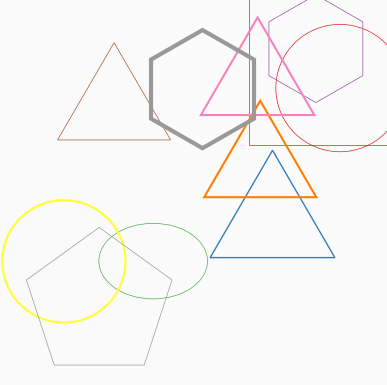[{"shape": "square", "thickness": 0.5, "radius": 1.0, "center": [0.841, 0.823]}, {"shape": "circle", "thickness": 0.5, "radius": 0.83, "center": [0.877, 0.771]}, {"shape": "triangle", "thickness": 1, "radius": 0.93, "center": [0.703, 0.424]}, {"shape": "oval", "thickness": 0.5, "radius": 0.7, "center": [0.395, 0.322]}, {"shape": "hexagon", "thickness": 0.5, "radius": 0.7, "center": [0.815, 0.873]}, {"shape": "triangle", "thickness": 1.5, "radius": 0.84, "center": [0.672, 0.571]}, {"shape": "circle", "thickness": 1.5, "radius": 0.79, "center": [0.165, 0.321]}, {"shape": "triangle", "thickness": 0.5, "radius": 0.84, "center": [0.294, 0.721]}, {"shape": "triangle", "thickness": 1.5, "radius": 0.84, "center": [0.665, 0.786]}, {"shape": "pentagon", "thickness": 0.5, "radius": 0.99, "center": [0.256, 0.212]}, {"shape": "hexagon", "thickness": 3, "radius": 0.77, "center": [0.523, 0.769]}]